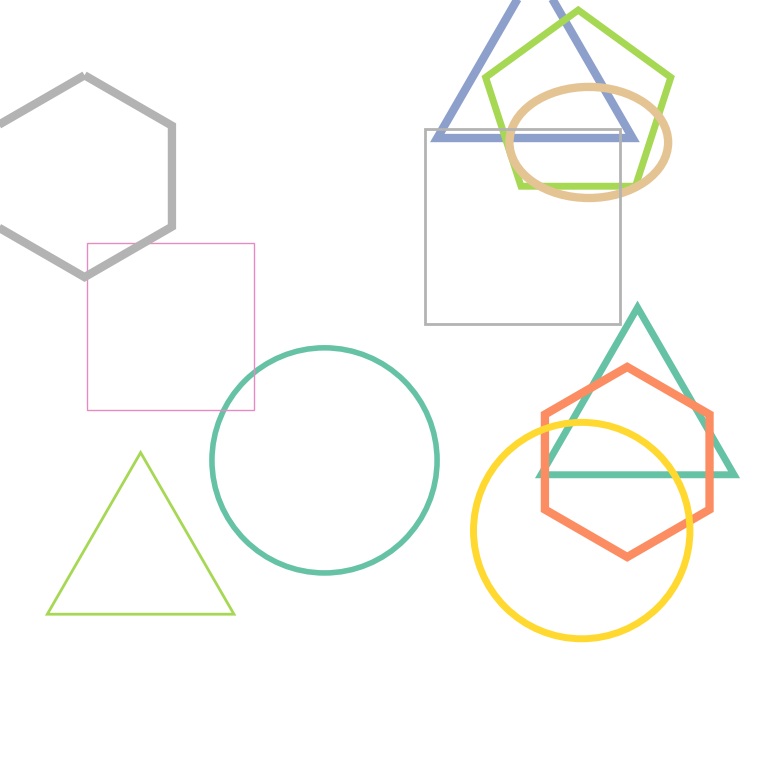[{"shape": "circle", "thickness": 2, "radius": 0.73, "center": [0.421, 0.402]}, {"shape": "triangle", "thickness": 2.5, "radius": 0.72, "center": [0.828, 0.456]}, {"shape": "hexagon", "thickness": 3, "radius": 0.62, "center": [0.815, 0.4]}, {"shape": "triangle", "thickness": 3, "radius": 0.73, "center": [0.695, 0.894]}, {"shape": "square", "thickness": 0.5, "radius": 0.54, "center": [0.221, 0.576]}, {"shape": "pentagon", "thickness": 2.5, "radius": 0.63, "center": [0.751, 0.86]}, {"shape": "triangle", "thickness": 1, "radius": 0.7, "center": [0.183, 0.272]}, {"shape": "circle", "thickness": 2.5, "radius": 0.7, "center": [0.755, 0.311]}, {"shape": "oval", "thickness": 3, "radius": 0.52, "center": [0.765, 0.815]}, {"shape": "square", "thickness": 1, "radius": 0.64, "center": [0.678, 0.706]}, {"shape": "hexagon", "thickness": 3, "radius": 0.66, "center": [0.11, 0.771]}]